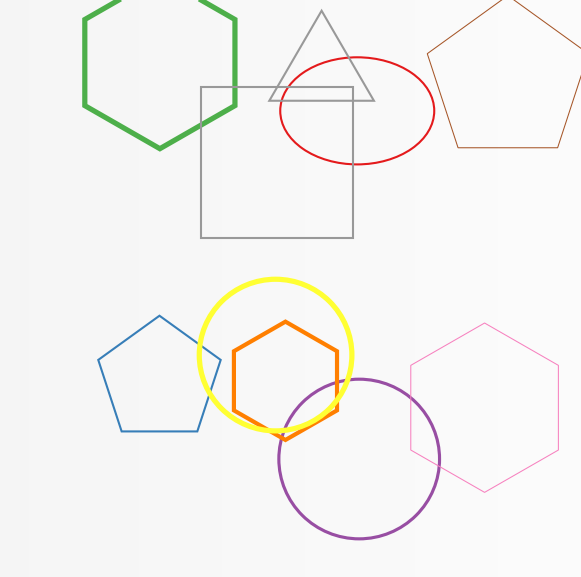[{"shape": "oval", "thickness": 1, "radius": 0.66, "center": [0.615, 0.807]}, {"shape": "pentagon", "thickness": 1, "radius": 0.55, "center": [0.274, 0.342]}, {"shape": "hexagon", "thickness": 2.5, "radius": 0.75, "center": [0.275, 0.891]}, {"shape": "circle", "thickness": 1.5, "radius": 0.69, "center": [0.618, 0.204]}, {"shape": "hexagon", "thickness": 2, "radius": 0.51, "center": [0.491, 0.34]}, {"shape": "circle", "thickness": 2.5, "radius": 0.66, "center": [0.474, 0.384]}, {"shape": "pentagon", "thickness": 0.5, "radius": 0.73, "center": [0.874, 0.861]}, {"shape": "hexagon", "thickness": 0.5, "radius": 0.73, "center": [0.834, 0.293]}, {"shape": "square", "thickness": 1, "radius": 0.65, "center": [0.477, 0.717]}, {"shape": "triangle", "thickness": 1, "radius": 0.52, "center": [0.553, 0.877]}]